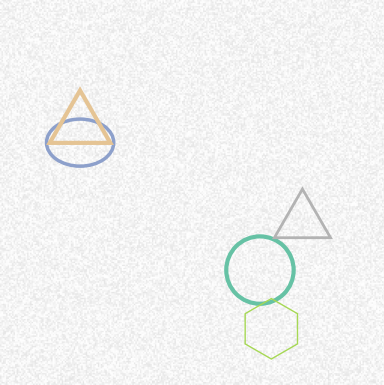[{"shape": "circle", "thickness": 3, "radius": 0.44, "center": [0.675, 0.298]}, {"shape": "oval", "thickness": 2.5, "radius": 0.44, "center": [0.208, 0.63]}, {"shape": "hexagon", "thickness": 1, "radius": 0.39, "center": [0.705, 0.146]}, {"shape": "triangle", "thickness": 3, "radius": 0.45, "center": [0.208, 0.674]}, {"shape": "triangle", "thickness": 2, "radius": 0.42, "center": [0.786, 0.425]}]